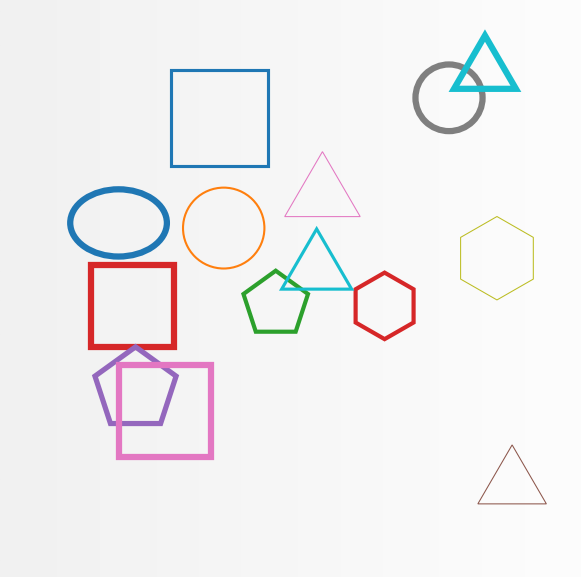[{"shape": "square", "thickness": 1.5, "radius": 0.42, "center": [0.377, 0.794]}, {"shape": "oval", "thickness": 3, "radius": 0.42, "center": [0.204, 0.613]}, {"shape": "circle", "thickness": 1, "radius": 0.35, "center": [0.385, 0.604]}, {"shape": "pentagon", "thickness": 2, "radius": 0.29, "center": [0.474, 0.472]}, {"shape": "square", "thickness": 3, "radius": 0.36, "center": [0.228, 0.469]}, {"shape": "hexagon", "thickness": 2, "radius": 0.29, "center": [0.662, 0.469]}, {"shape": "pentagon", "thickness": 2.5, "radius": 0.37, "center": [0.233, 0.325]}, {"shape": "triangle", "thickness": 0.5, "radius": 0.34, "center": [0.881, 0.161]}, {"shape": "square", "thickness": 3, "radius": 0.4, "center": [0.284, 0.287]}, {"shape": "triangle", "thickness": 0.5, "radius": 0.37, "center": [0.555, 0.662]}, {"shape": "circle", "thickness": 3, "radius": 0.29, "center": [0.773, 0.83]}, {"shape": "hexagon", "thickness": 0.5, "radius": 0.36, "center": [0.855, 0.552]}, {"shape": "triangle", "thickness": 1.5, "radius": 0.35, "center": [0.545, 0.533]}, {"shape": "triangle", "thickness": 3, "radius": 0.31, "center": [0.834, 0.876]}]